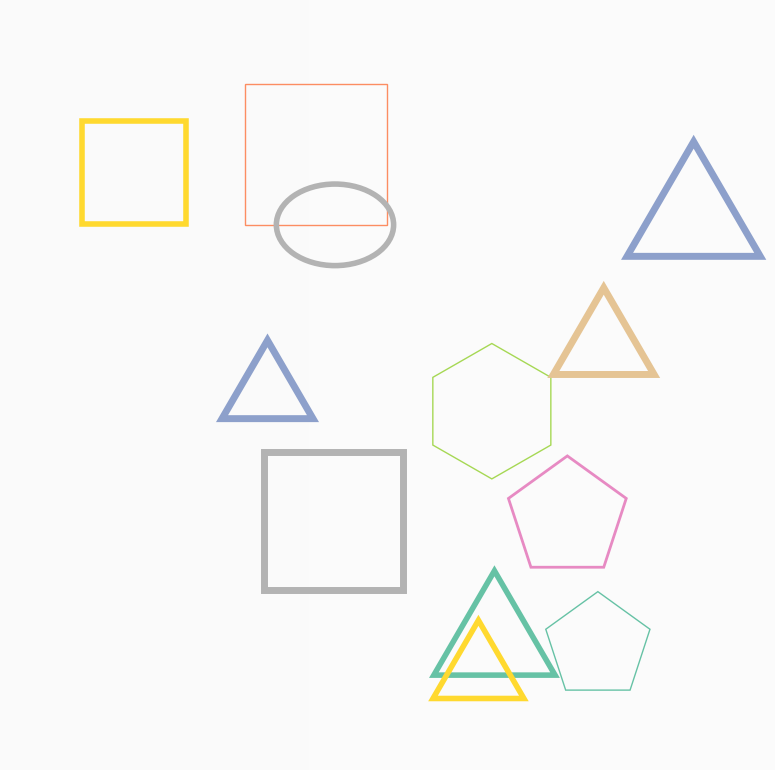[{"shape": "triangle", "thickness": 2, "radius": 0.45, "center": [0.638, 0.168]}, {"shape": "pentagon", "thickness": 0.5, "radius": 0.35, "center": [0.771, 0.161]}, {"shape": "square", "thickness": 0.5, "radius": 0.46, "center": [0.407, 0.8]}, {"shape": "triangle", "thickness": 2.5, "radius": 0.5, "center": [0.895, 0.717]}, {"shape": "triangle", "thickness": 2.5, "radius": 0.34, "center": [0.345, 0.49]}, {"shape": "pentagon", "thickness": 1, "radius": 0.4, "center": [0.732, 0.328]}, {"shape": "hexagon", "thickness": 0.5, "radius": 0.44, "center": [0.635, 0.466]}, {"shape": "triangle", "thickness": 2, "radius": 0.34, "center": [0.617, 0.127]}, {"shape": "square", "thickness": 2, "radius": 0.33, "center": [0.173, 0.776]}, {"shape": "triangle", "thickness": 2.5, "radius": 0.38, "center": [0.779, 0.551]}, {"shape": "oval", "thickness": 2, "radius": 0.38, "center": [0.432, 0.708]}, {"shape": "square", "thickness": 2.5, "radius": 0.45, "center": [0.43, 0.323]}]